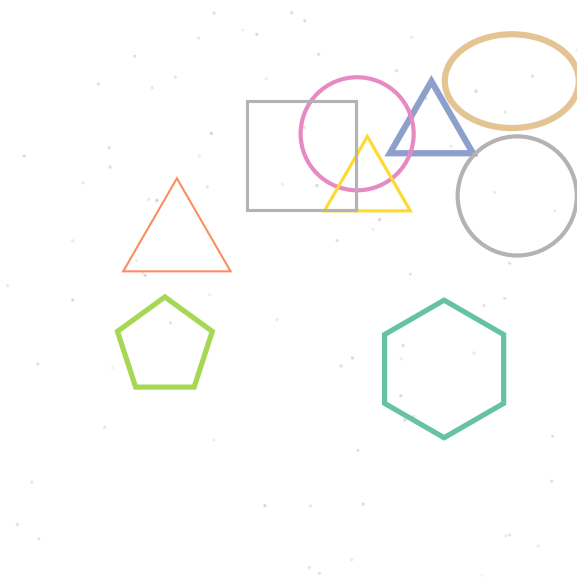[{"shape": "hexagon", "thickness": 2.5, "radius": 0.6, "center": [0.769, 0.36]}, {"shape": "triangle", "thickness": 1, "radius": 0.54, "center": [0.306, 0.583]}, {"shape": "triangle", "thickness": 3, "radius": 0.42, "center": [0.747, 0.775]}, {"shape": "circle", "thickness": 2, "radius": 0.49, "center": [0.618, 0.767]}, {"shape": "pentagon", "thickness": 2.5, "radius": 0.43, "center": [0.286, 0.399]}, {"shape": "triangle", "thickness": 1.5, "radius": 0.43, "center": [0.636, 0.677]}, {"shape": "oval", "thickness": 3, "radius": 0.58, "center": [0.886, 0.859]}, {"shape": "square", "thickness": 1.5, "radius": 0.47, "center": [0.522, 0.73]}, {"shape": "circle", "thickness": 2, "radius": 0.52, "center": [0.896, 0.66]}]